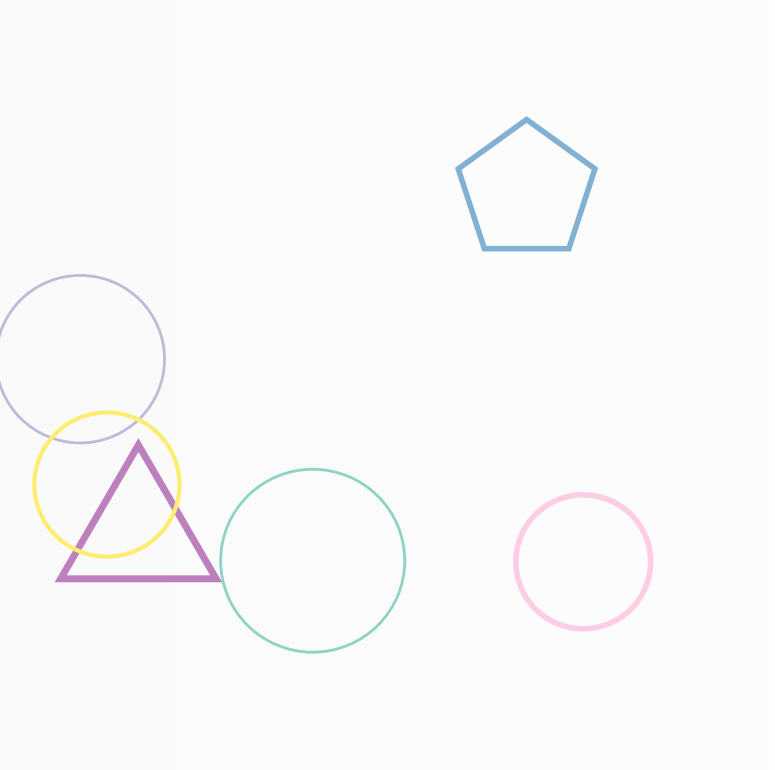[{"shape": "circle", "thickness": 1, "radius": 0.59, "center": [0.403, 0.272]}, {"shape": "circle", "thickness": 1, "radius": 0.54, "center": [0.104, 0.534]}, {"shape": "pentagon", "thickness": 2, "radius": 0.46, "center": [0.679, 0.752]}, {"shape": "circle", "thickness": 2, "radius": 0.43, "center": [0.753, 0.27]}, {"shape": "triangle", "thickness": 2.5, "radius": 0.58, "center": [0.179, 0.306]}, {"shape": "circle", "thickness": 1.5, "radius": 0.47, "center": [0.138, 0.371]}]